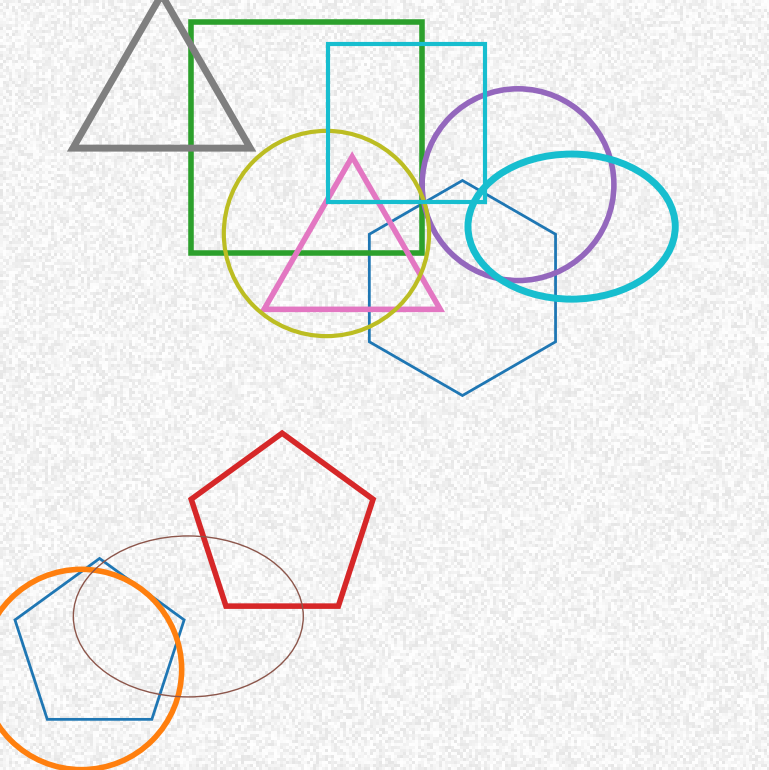[{"shape": "hexagon", "thickness": 1, "radius": 0.7, "center": [0.601, 0.626]}, {"shape": "pentagon", "thickness": 1, "radius": 0.58, "center": [0.129, 0.159]}, {"shape": "circle", "thickness": 2, "radius": 0.65, "center": [0.106, 0.131]}, {"shape": "square", "thickness": 2, "radius": 0.75, "center": [0.398, 0.821]}, {"shape": "pentagon", "thickness": 2, "radius": 0.62, "center": [0.366, 0.313]}, {"shape": "circle", "thickness": 2, "radius": 0.62, "center": [0.673, 0.76]}, {"shape": "oval", "thickness": 0.5, "radius": 0.75, "center": [0.245, 0.199]}, {"shape": "triangle", "thickness": 2, "radius": 0.66, "center": [0.457, 0.664]}, {"shape": "triangle", "thickness": 2.5, "radius": 0.67, "center": [0.21, 0.874]}, {"shape": "circle", "thickness": 1.5, "radius": 0.67, "center": [0.424, 0.697]}, {"shape": "oval", "thickness": 2.5, "radius": 0.67, "center": [0.742, 0.706]}, {"shape": "square", "thickness": 1.5, "radius": 0.51, "center": [0.528, 0.84]}]